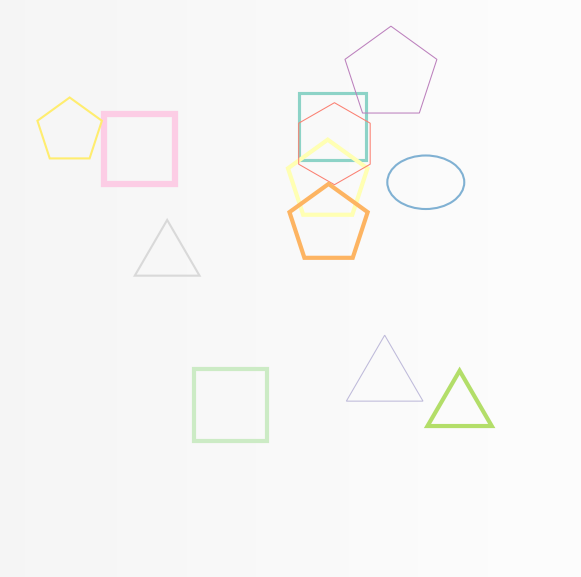[{"shape": "square", "thickness": 1.5, "radius": 0.29, "center": [0.572, 0.78]}, {"shape": "pentagon", "thickness": 2, "radius": 0.36, "center": [0.564, 0.685]}, {"shape": "triangle", "thickness": 0.5, "radius": 0.38, "center": [0.662, 0.343]}, {"shape": "hexagon", "thickness": 0.5, "radius": 0.35, "center": [0.575, 0.75]}, {"shape": "oval", "thickness": 1, "radius": 0.33, "center": [0.733, 0.684]}, {"shape": "pentagon", "thickness": 2, "radius": 0.35, "center": [0.565, 0.61]}, {"shape": "triangle", "thickness": 2, "radius": 0.32, "center": [0.791, 0.293]}, {"shape": "square", "thickness": 3, "radius": 0.31, "center": [0.24, 0.741]}, {"shape": "triangle", "thickness": 1, "radius": 0.32, "center": [0.288, 0.554]}, {"shape": "pentagon", "thickness": 0.5, "radius": 0.42, "center": [0.673, 0.871]}, {"shape": "square", "thickness": 2, "radius": 0.31, "center": [0.397, 0.297]}, {"shape": "pentagon", "thickness": 1, "radius": 0.29, "center": [0.12, 0.772]}]